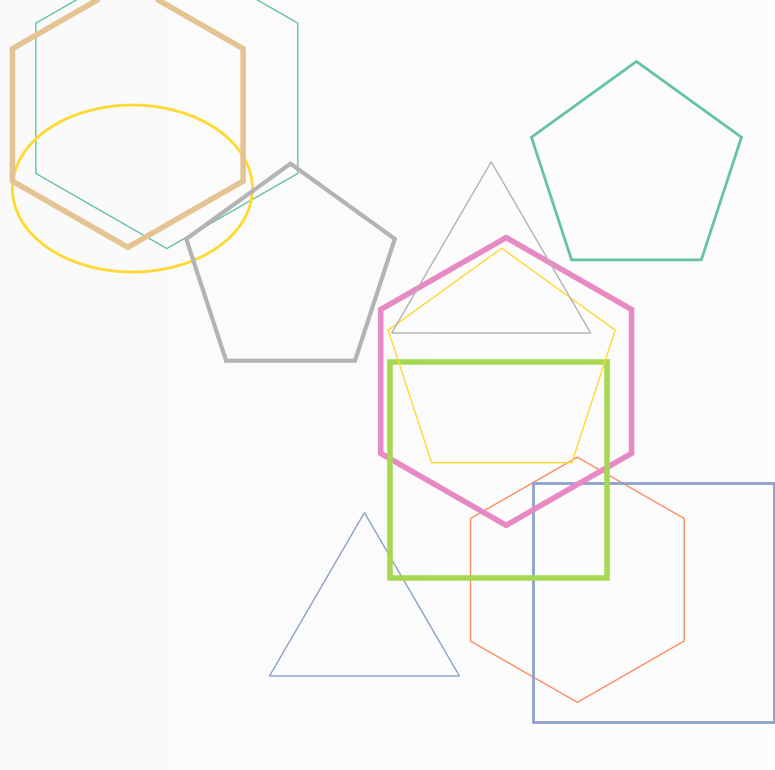[{"shape": "pentagon", "thickness": 1, "radius": 0.71, "center": [0.821, 0.778]}, {"shape": "hexagon", "thickness": 0.5, "radius": 0.98, "center": [0.215, 0.872]}, {"shape": "hexagon", "thickness": 0.5, "radius": 0.8, "center": [0.745, 0.247]}, {"shape": "square", "thickness": 1, "radius": 0.78, "center": [0.844, 0.218]}, {"shape": "triangle", "thickness": 0.5, "radius": 0.71, "center": [0.47, 0.193]}, {"shape": "hexagon", "thickness": 2, "radius": 0.93, "center": [0.653, 0.505]}, {"shape": "square", "thickness": 2, "radius": 0.7, "center": [0.644, 0.39]}, {"shape": "oval", "thickness": 1, "radius": 0.77, "center": [0.171, 0.755]}, {"shape": "pentagon", "thickness": 0.5, "radius": 0.77, "center": [0.647, 0.524]}, {"shape": "hexagon", "thickness": 2, "radius": 0.86, "center": [0.165, 0.851]}, {"shape": "pentagon", "thickness": 1.5, "radius": 0.71, "center": [0.375, 0.646]}, {"shape": "triangle", "thickness": 0.5, "radius": 0.74, "center": [0.634, 0.642]}]